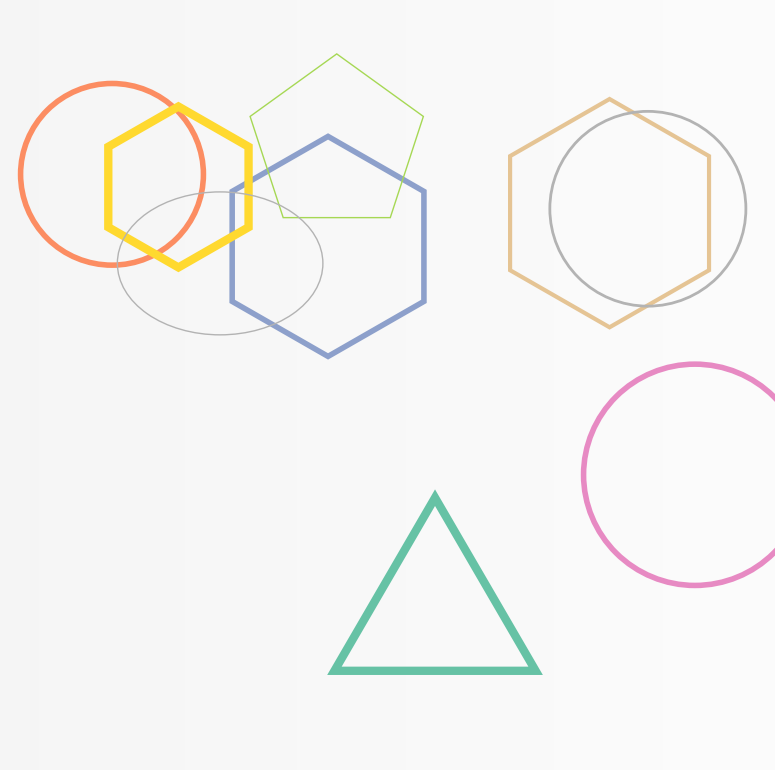[{"shape": "triangle", "thickness": 3, "radius": 0.75, "center": [0.561, 0.204]}, {"shape": "circle", "thickness": 2, "radius": 0.59, "center": [0.145, 0.774]}, {"shape": "hexagon", "thickness": 2, "radius": 0.71, "center": [0.423, 0.68]}, {"shape": "circle", "thickness": 2, "radius": 0.72, "center": [0.897, 0.383]}, {"shape": "pentagon", "thickness": 0.5, "radius": 0.59, "center": [0.434, 0.812]}, {"shape": "hexagon", "thickness": 3, "radius": 0.52, "center": [0.23, 0.757]}, {"shape": "hexagon", "thickness": 1.5, "radius": 0.74, "center": [0.787, 0.723]}, {"shape": "oval", "thickness": 0.5, "radius": 0.66, "center": [0.284, 0.658]}, {"shape": "circle", "thickness": 1, "radius": 0.63, "center": [0.836, 0.729]}]